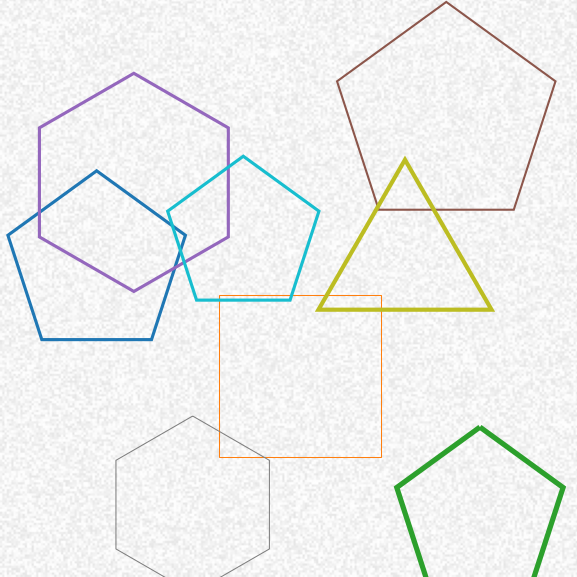[{"shape": "pentagon", "thickness": 1.5, "radius": 0.81, "center": [0.167, 0.542]}, {"shape": "square", "thickness": 0.5, "radius": 0.7, "center": [0.52, 0.349]}, {"shape": "pentagon", "thickness": 2.5, "radius": 0.76, "center": [0.831, 0.108]}, {"shape": "hexagon", "thickness": 1.5, "radius": 0.94, "center": [0.232, 0.683]}, {"shape": "pentagon", "thickness": 1, "radius": 0.99, "center": [0.773, 0.797]}, {"shape": "hexagon", "thickness": 0.5, "radius": 0.77, "center": [0.334, 0.125]}, {"shape": "triangle", "thickness": 2, "radius": 0.87, "center": [0.701, 0.549]}, {"shape": "pentagon", "thickness": 1.5, "radius": 0.69, "center": [0.421, 0.591]}]